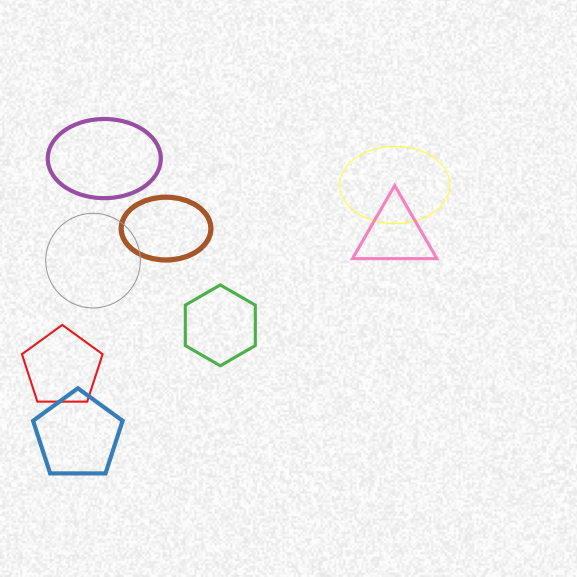[{"shape": "pentagon", "thickness": 1, "radius": 0.37, "center": [0.108, 0.363]}, {"shape": "pentagon", "thickness": 2, "radius": 0.41, "center": [0.135, 0.245]}, {"shape": "hexagon", "thickness": 1.5, "radius": 0.35, "center": [0.381, 0.436]}, {"shape": "oval", "thickness": 2, "radius": 0.49, "center": [0.181, 0.725]}, {"shape": "oval", "thickness": 0.5, "radius": 0.48, "center": [0.684, 0.679]}, {"shape": "oval", "thickness": 2.5, "radius": 0.39, "center": [0.288, 0.603]}, {"shape": "triangle", "thickness": 1.5, "radius": 0.42, "center": [0.683, 0.594]}, {"shape": "circle", "thickness": 0.5, "radius": 0.41, "center": [0.161, 0.548]}]